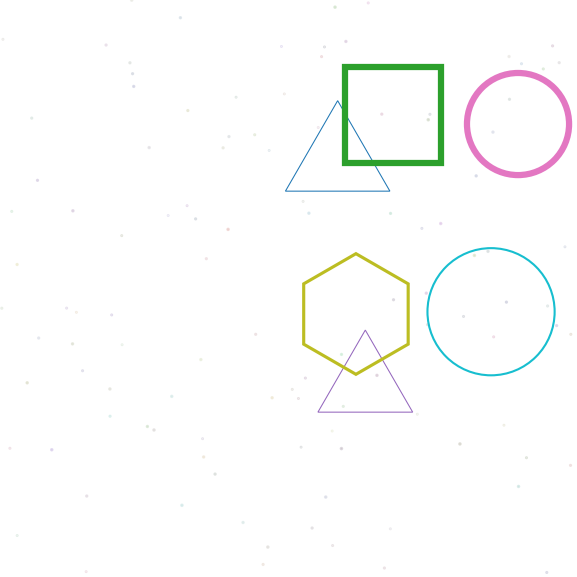[{"shape": "triangle", "thickness": 0.5, "radius": 0.52, "center": [0.585, 0.72]}, {"shape": "square", "thickness": 3, "radius": 0.42, "center": [0.68, 0.8]}, {"shape": "triangle", "thickness": 0.5, "radius": 0.47, "center": [0.633, 0.333]}, {"shape": "circle", "thickness": 3, "radius": 0.44, "center": [0.897, 0.784]}, {"shape": "hexagon", "thickness": 1.5, "radius": 0.52, "center": [0.616, 0.455]}, {"shape": "circle", "thickness": 1, "radius": 0.55, "center": [0.85, 0.459]}]